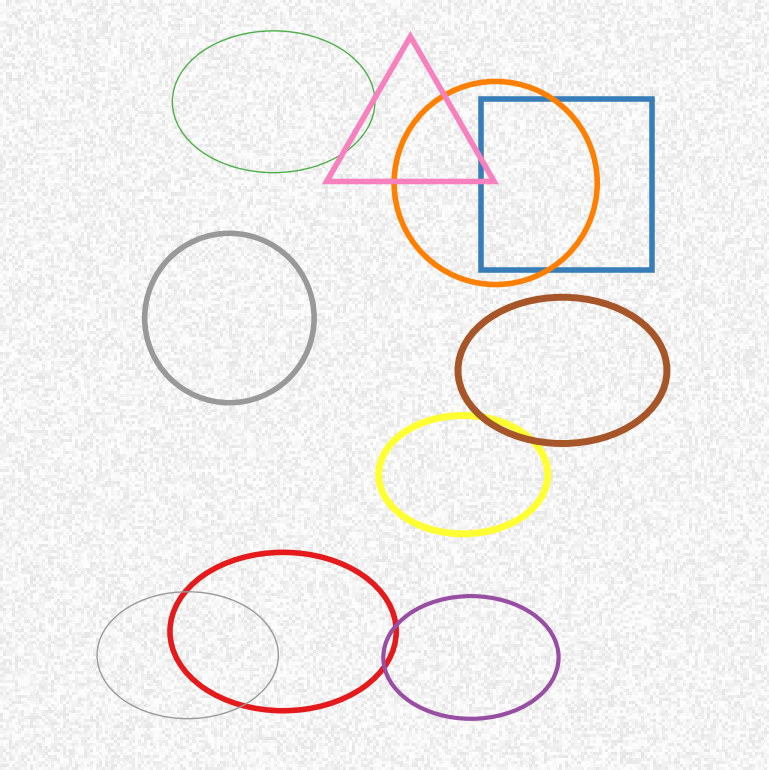[{"shape": "oval", "thickness": 2, "radius": 0.73, "center": [0.368, 0.18]}, {"shape": "square", "thickness": 2, "radius": 0.56, "center": [0.736, 0.761]}, {"shape": "oval", "thickness": 0.5, "radius": 0.66, "center": [0.355, 0.868]}, {"shape": "oval", "thickness": 1.5, "radius": 0.57, "center": [0.612, 0.146]}, {"shape": "circle", "thickness": 2, "radius": 0.66, "center": [0.644, 0.762]}, {"shape": "oval", "thickness": 2.5, "radius": 0.55, "center": [0.602, 0.384]}, {"shape": "oval", "thickness": 2.5, "radius": 0.68, "center": [0.73, 0.519]}, {"shape": "triangle", "thickness": 2, "radius": 0.63, "center": [0.533, 0.827]}, {"shape": "circle", "thickness": 2, "radius": 0.55, "center": [0.298, 0.587]}, {"shape": "oval", "thickness": 0.5, "radius": 0.59, "center": [0.244, 0.149]}]